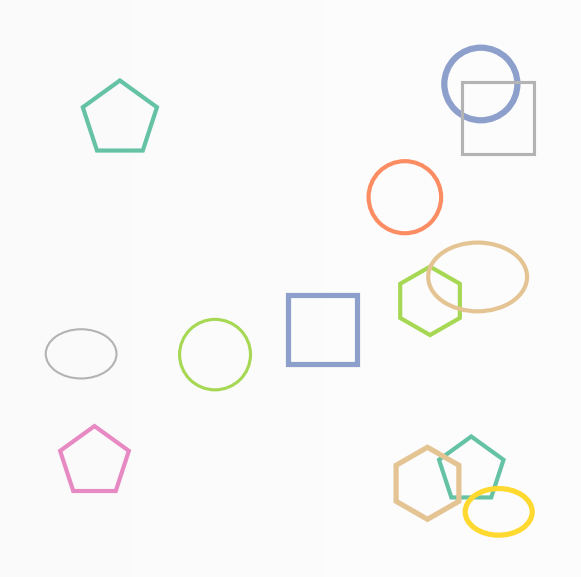[{"shape": "pentagon", "thickness": 2, "radius": 0.29, "center": [0.811, 0.185]}, {"shape": "pentagon", "thickness": 2, "radius": 0.34, "center": [0.206, 0.793]}, {"shape": "circle", "thickness": 2, "radius": 0.31, "center": [0.697, 0.658]}, {"shape": "circle", "thickness": 3, "radius": 0.31, "center": [0.827, 0.854]}, {"shape": "square", "thickness": 2.5, "radius": 0.3, "center": [0.555, 0.429]}, {"shape": "pentagon", "thickness": 2, "radius": 0.31, "center": [0.163, 0.199]}, {"shape": "circle", "thickness": 1.5, "radius": 0.31, "center": [0.37, 0.385]}, {"shape": "hexagon", "thickness": 2, "radius": 0.3, "center": [0.74, 0.478]}, {"shape": "oval", "thickness": 2.5, "radius": 0.29, "center": [0.858, 0.113]}, {"shape": "hexagon", "thickness": 2.5, "radius": 0.31, "center": [0.735, 0.162]}, {"shape": "oval", "thickness": 2, "radius": 0.43, "center": [0.822, 0.52]}, {"shape": "square", "thickness": 1.5, "radius": 0.31, "center": [0.857, 0.795]}, {"shape": "oval", "thickness": 1, "radius": 0.3, "center": [0.14, 0.386]}]